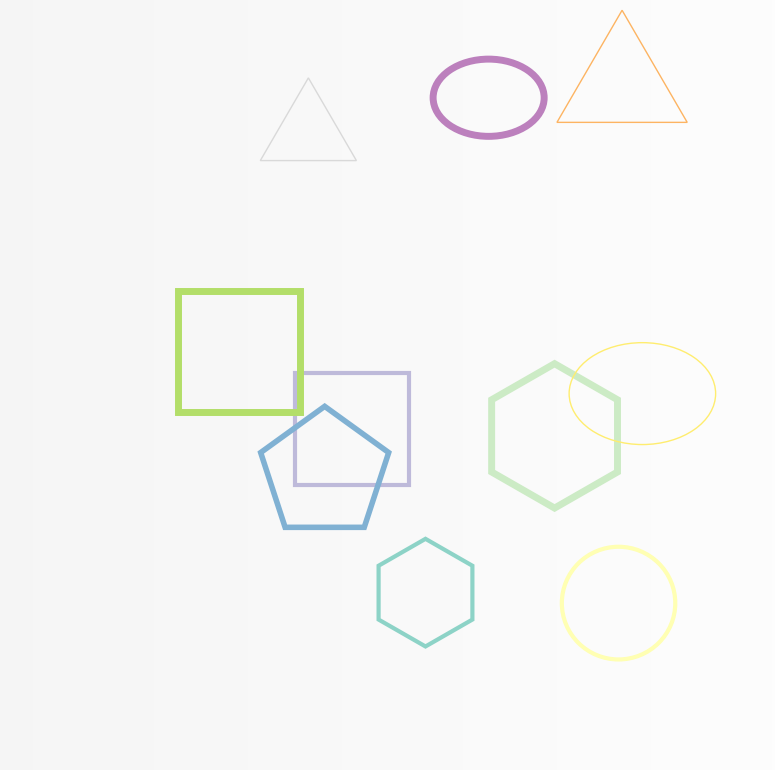[{"shape": "hexagon", "thickness": 1.5, "radius": 0.35, "center": [0.549, 0.23]}, {"shape": "circle", "thickness": 1.5, "radius": 0.37, "center": [0.798, 0.217]}, {"shape": "square", "thickness": 1.5, "radius": 0.37, "center": [0.454, 0.443]}, {"shape": "pentagon", "thickness": 2, "radius": 0.43, "center": [0.419, 0.385]}, {"shape": "triangle", "thickness": 0.5, "radius": 0.49, "center": [0.803, 0.89]}, {"shape": "square", "thickness": 2.5, "radius": 0.39, "center": [0.309, 0.544]}, {"shape": "triangle", "thickness": 0.5, "radius": 0.36, "center": [0.398, 0.827]}, {"shape": "oval", "thickness": 2.5, "radius": 0.36, "center": [0.631, 0.873]}, {"shape": "hexagon", "thickness": 2.5, "radius": 0.47, "center": [0.716, 0.434]}, {"shape": "oval", "thickness": 0.5, "radius": 0.47, "center": [0.829, 0.489]}]